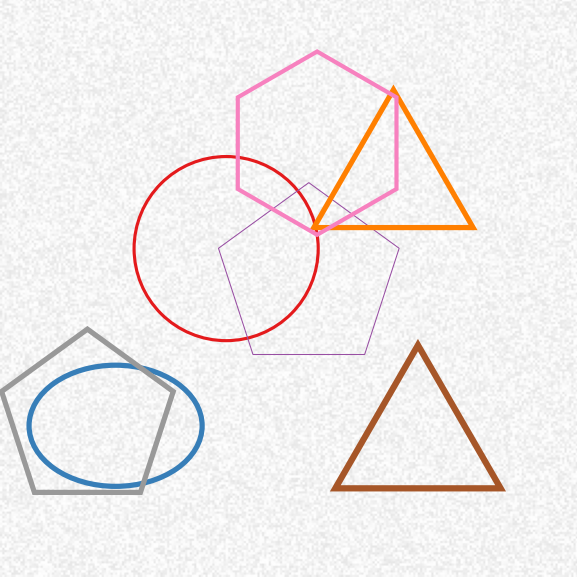[{"shape": "circle", "thickness": 1.5, "radius": 0.8, "center": [0.392, 0.569]}, {"shape": "oval", "thickness": 2.5, "radius": 0.75, "center": [0.2, 0.262]}, {"shape": "pentagon", "thickness": 0.5, "radius": 0.82, "center": [0.535, 0.518]}, {"shape": "triangle", "thickness": 2.5, "radius": 0.8, "center": [0.681, 0.685]}, {"shape": "triangle", "thickness": 3, "radius": 0.83, "center": [0.724, 0.236]}, {"shape": "hexagon", "thickness": 2, "radius": 0.79, "center": [0.549, 0.751]}, {"shape": "pentagon", "thickness": 2.5, "radius": 0.78, "center": [0.151, 0.273]}]